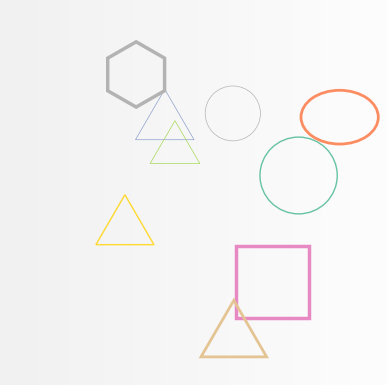[{"shape": "circle", "thickness": 1, "radius": 0.5, "center": [0.771, 0.544]}, {"shape": "oval", "thickness": 2, "radius": 0.5, "center": [0.876, 0.696]}, {"shape": "triangle", "thickness": 0.5, "radius": 0.44, "center": [0.425, 0.681]}, {"shape": "square", "thickness": 2.5, "radius": 0.47, "center": [0.703, 0.267]}, {"shape": "triangle", "thickness": 0.5, "radius": 0.37, "center": [0.452, 0.612]}, {"shape": "triangle", "thickness": 1, "radius": 0.43, "center": [0.322, 0.408]}, {"shape": "triangle", "thickness": 2, "radius": 0.49, "center": [0.603, 0.122]}, {"shape": "hexagon", "thickness": 2.5, "radius": 0.42, "center": [0.351, 0.807]}, {"shape": "circle", "thickness": 0.5, "radius": 0.36, "center": [0.601, 0.705]}]